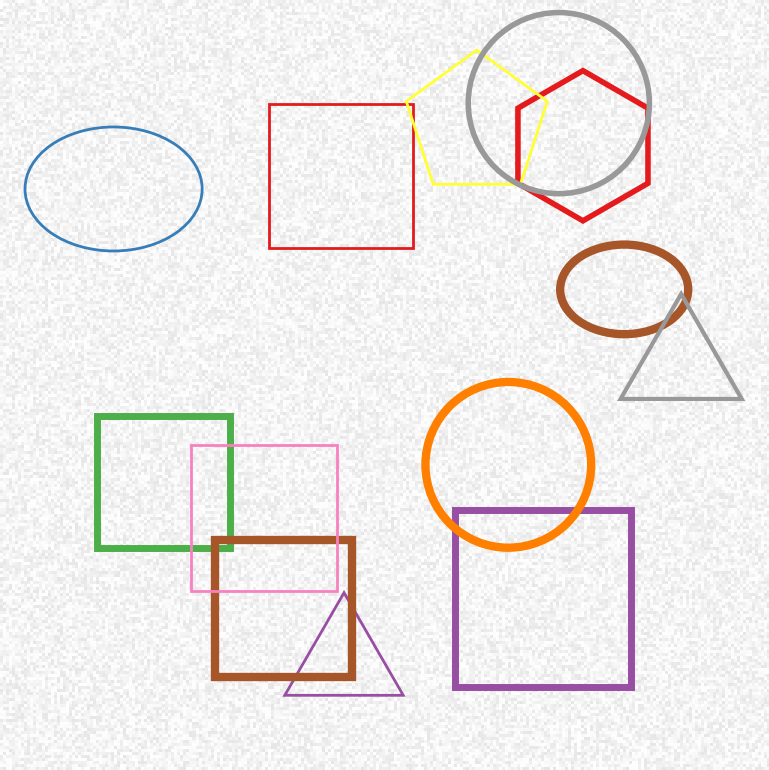[{"shape": "hexagon", "thickness": 2, "radius": 0.49, "center": [0.757, 0.811]}, {"shape": "square", "thickness": 1, "radius": 0.47, "center": [0.443, 0.772]}, {"shape": "oval", "thickness": 1, "radius": 0.58, "center": [0.148, 0.755]}, {"shape": "square", "thickness": 2.5, "radius": 0.43, "center": [0.213, 0.374]}, {"shape": "square", "thickness": 2.5, "radius": 0.57, "center": [0.705, 0.223]}, {"shape": "triangle", "thickness": 1, "radius": 0.44, "center": [0.447, 0.141]}, {"shape": "circle", "thickness": 3, "radius": 0.54, "center": [0.66, 0.396]}, {"shape": "pentagon", "thickness": 1, "radius": 0.48, "center": [0.619, 0.839]}, {"shape": "oval", "thickness": 3, "radius": 0.42, "center": [0.811, 0.624]}, {"shape": "square", "thickness": 3, "radius": 0.44, "center": [0.368, 0.209]}, {"shape": "square", "thickness": 1, "radius": 0.47, "center": [0.342, 0.328]}, {"shape": "triangle", "thickness": 1.5, "radius": 0.45, "center": [0.885, 0.527]}, {"shape": "circle", "thickness": 2, "radius": 0.59, "center": [0.726, 0.866]}]